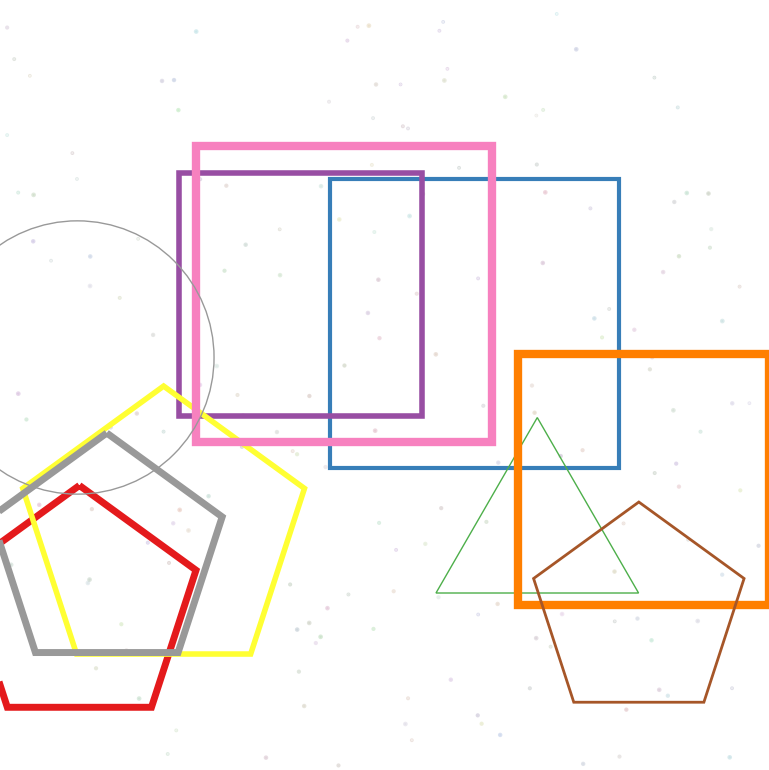[{"shape": "pentagon", "thickness": 2.5, "radius": 0.8, "center": [0.103, 0.21]}, {"shape": "square", "thickness": 1.5, "radius": 0.94, "center": [0.616, 0.58]}, {"shape": "triangle", "thickness": 0.5, "radius": 0.76, "center": [0.698, 0.306]}, {"shape": "square", "thickness": 2, "radius": 0.79, "center": [0.39, 0.617]}, {"shape": "square", "thickness": 3, "radius": 0.82, "center": [0.836, 0.377]}, {"shape": "pentagon", "thickness": 2, "radius": 0.96, "center": [0.212, 0.306]}, {"shape": "pentagon", "thickness": 1, "radius": 0.72, "center": [0.83, 0.204]}, {"shape": "square", "thickness": 3, "radius": 0.96, "center": [0.447, 0.619]}, {"shape": "pentagon", "thickness": 2.5, "radius": 0.79, "center": [0.139, 0.28]}, {"shape": "circle", "thickness": 0.5, "radius": 0.89, "center": [0.101, 0.536]}]